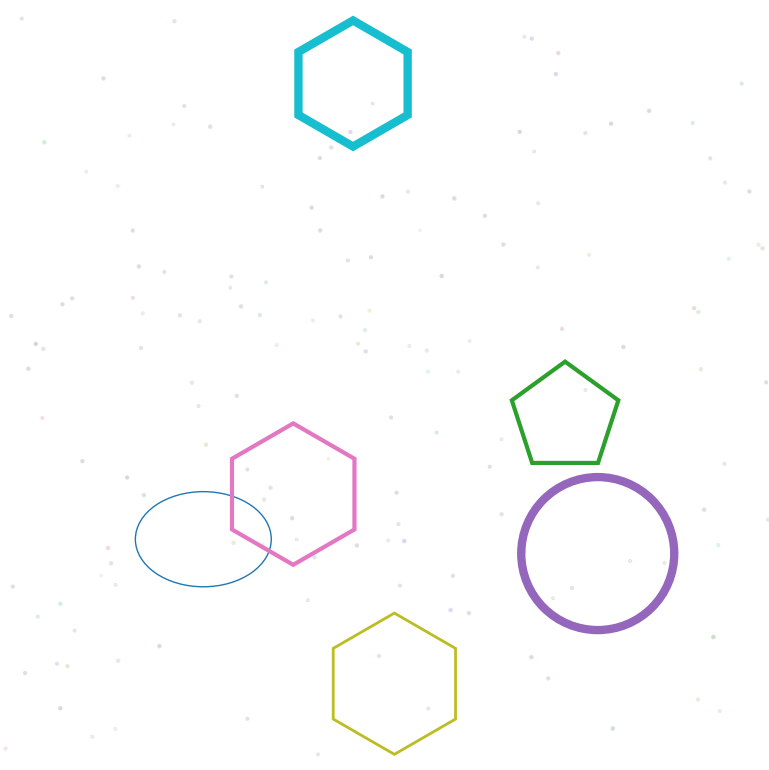[{"shape": "oval", "thickness": 0.5, "radius": 0.44, "center": [0.264, 0.3]}, {"shape": "pentagon", "thickness": 1.5, "radius": 0.36, "center": [0.734, 0.458]}, {"shape": "circle", "thickness": 3, "radius": 0.5, "center": [0.776, 0.281]}, {"shape": "hexagon", "thickness": 1.5, "radius": 0.46, "center": [0.381, 0.358]}, {"shape": "hexagon", "thickness": 1, "radius": 0.46, "center": [0.512, 0.112]}, {"shape": "hexagon", "thickness": 3, "radius": 0.41, "center": [0.458, 0.892]}]